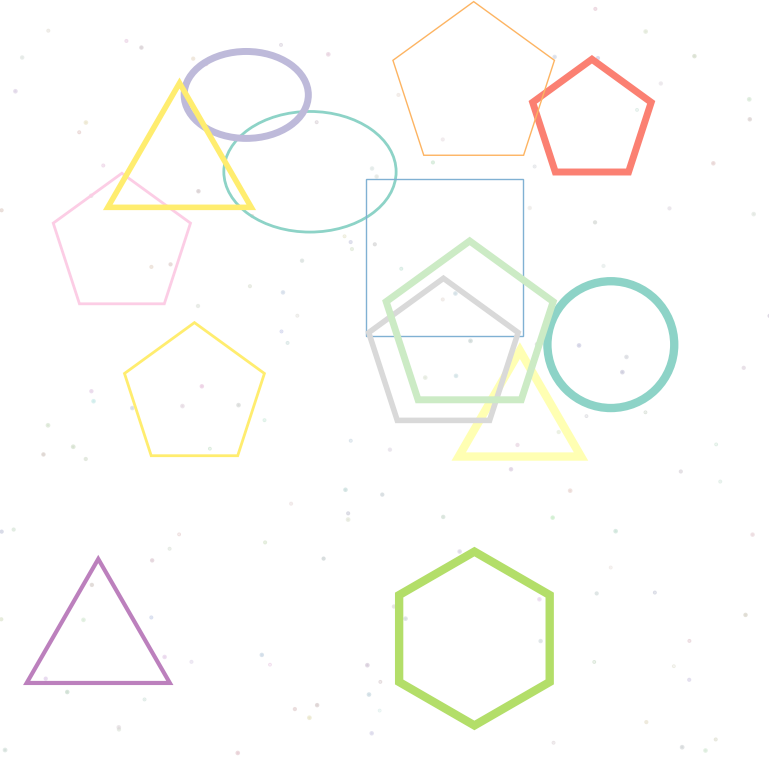[{"shape": "circle", "thickness": 3, "radius": 0.41, "center": [0.793, 0.552]}, {"shape": "oval", "thickness": 1, "radius": 0.56, "center": [0.403, 0.777]}, {"shape": "triangle", "thickness": 3, "radius": 0.46, "center": [0.675, 0.453]}, {"shape": "oval", "thickness": 2.5, "radius": 0.4, "center": [0.32, 0.877]}, {"shape": "pentagon", "thickness": 2.5, "radius": 0.4, "center": [0.769, 0.842]}, {"shape": "square", "thickness": 0.5, "radius": 0.51, "center": [0.577, 0.665]}, {"shape": "pentagon", "thickness": 0.5, "radius": 0.55, "center": [0.615, 0.888]}, {"shape": "hexagon", "thickness": 3, "radius": 0.56, "center": [0.616, 0.171]}, {"shape": "pentagon", "thickness": 1, "radius": 0.47, "center": [0.158, 0.681]}, {"shape": "pentagon", "thickness": 2, "radius": 0.51, "center": [0.576, 0.537]}, {"shape": "triangle", "thickness": 1.5, "radius": 0.54, "center": [0.128, 0.167]}, {"shape": "pentagon", "thickness": 2.5, "radius": 0.57, "center": [0.61, 0.573]}, {"shape": "triangle", "thickness": 2, "radius": 0.54, "center": [0.233, 0.785]}, {"shape": "pentagon", "thickness": 1, "radius": 0.48, "center": [0.253, 0.485]}]